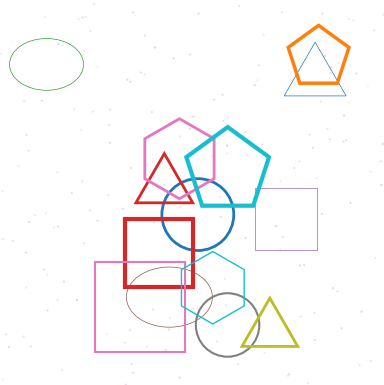[{"shape": "triangle", "thickness": 0.5, "radius": 0.46, "center": [0.819, 0.797]}, {"shape": "circle", "thickness": 2, "radius": 0.47, "center": [0.514, 0.443]}, {"shape": "pentagon", "thickness": 2.5, "radius": 0.42, "center": [0.828, 0.851]}, {"shape": "oval", "thickness": 0.5, "radius": 0.48, "center": [0.121, 0.833]}, {"shape": "triangle", "thickness": 2, "radius": 0.43, "center": [0.427, 0.516]}, {"shape": "square", "thickness": 3, "radius": 0.44, "center": [0.414, 0.343]}, {"shape": "square", "thickness": 0.5, "radius": 0.4, "center": [0.744, 0.431]}, {"shape": "oval", "thickness": 0.5, "radius": 0.56, "center": [0.44, 0.228]}, {"shape": "hexagon", "thickness": 2, "radius": 0.52, "center": [0.466, 0.588]}, {"shape": "square", "thickness": 1.5, "radius": 0.58, "center": [0.363, 0.203]}, {"shape": "circle", "thickness": 1.5, "radius": 0.41, "center": [0.591, 0.156]}, {"shape": "triangle", "thickness": 2, "radius": 0.42, "center": [0.701, 0.142]}, {"shape": "pentagon", "thickness": 3, "radius": 0.56, "center": [0.591, 0.557]}, {"shape": "hexagon", "thickness": 1, "radius": 0.47, "center": [0.553, 0.253]}]